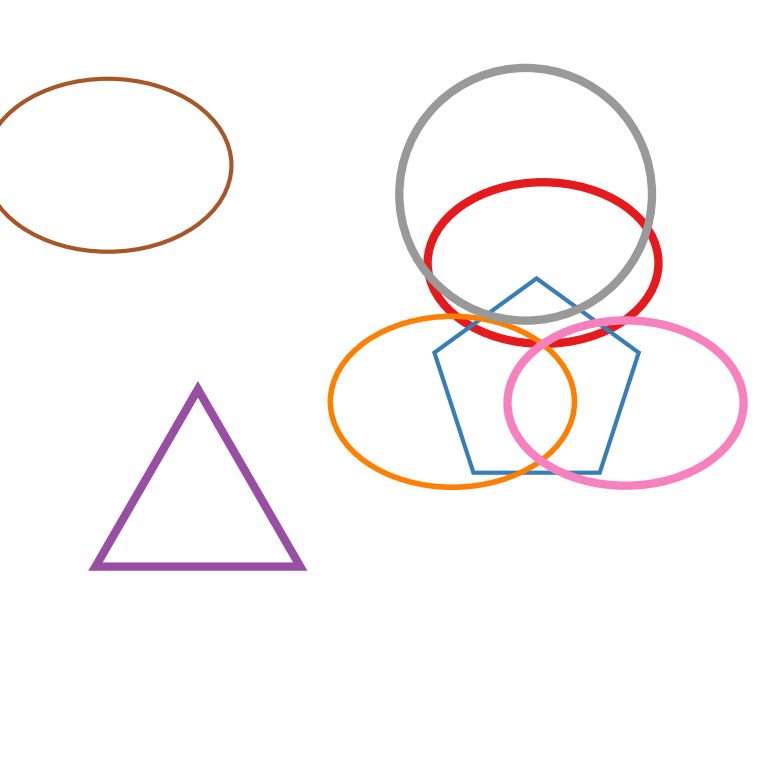[{"shape": "oval", "thickness": 3, "radius": 0.75, "center": [0.705, 0.658]}, {"shape": "pentagon", "thickness": 1.5, "radius": 0.7, "center": [0.697, 0.499]}, {"shape": "triangle", "thickness": 3, "radius": 0.77, "center": [0.257, 0.341]}, {"shape": "oval", "thickness": 2, "radius": 0.79, "center": [0.588, 0.478]}, {"shape": "oval", "thickness": 1.5, "radius": 0.8, "center": [0.14, 0.785]}, {"shape": "oval", "thickness": 3, "radius": 0.77, "center": [0.812, 0.477]}, {"shape": "circle", "thickness": 3, "radius": 0.82, "center": [0.683, 0.748]}]